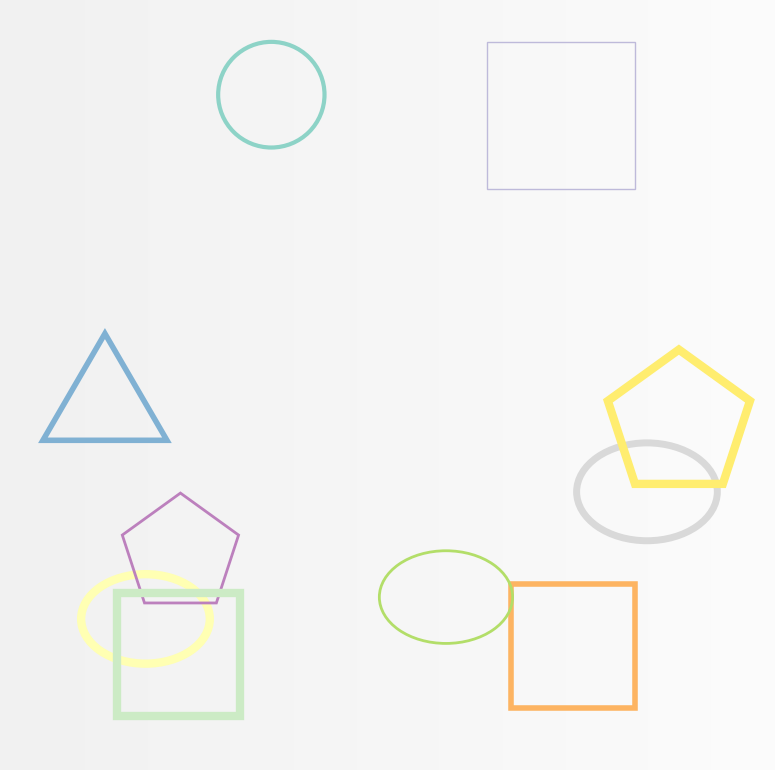[{"shape": "circle", "thickness": 1.5, "radius": 0.34, "center": [0.35, 0.877]}, {"shape": "oval", "thickness": 3, "radius": 0.42, "center": [0.188, 0.196]}, {"shape": "square", "thickness": 0.5, "radius": 0.48, "center": [0.724, 0.85]}, {"shape": "triangle", "thickness": 2, "radius": 0.46, "center": [0.135, 0.474]}, {"shape": "square", "thickness": 2, "radius": 0.4, "center": [0.739, 0.161]}, {"shape": "oval", "thickness": 1, "radius": 0.43, "center": [0.575, 0.225]}, {"shape": "oval", "thickness": 2.5, "radius": 0.45, "center": [0.835, 0.361]}, {"shape": "pentagon", "thickness": 1, "radius": 0.39, "center": [0.233, 0.281]}, {"shape": "square", "thickness": 3, "radius": 0.4, "center": [0.231, 0.15]}, {"shape": "pentagon", "thickness": 3, "radius": 0.48, "center": [0.876, 0.45]}]